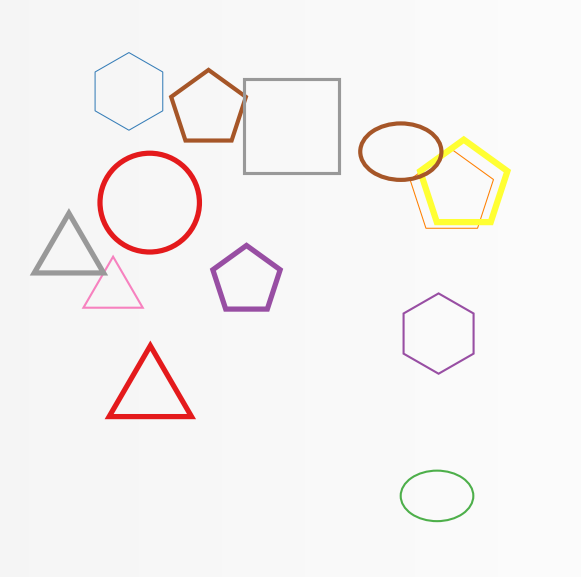[{"shape": "triangle", "thickness": 2.5, "radius": 0.41, "center": [0.259, 0.319]}, {"shape": "circle", "thickness": 2.5, "radius": 0.43, "center": [0.258, 0.648]}, {"shape": "hexagon", "thickness": 0.5, "radius": 0.34, "center": [0.222, 0.841]}, {"shape": "oval", "thickness": 1, "radius": 0.31, "center": [0.752, 0.14]}, {"shape": "hexagon", "thickness": 1, "radius": 0.35, "center": [0.755, 0.422]}, {"shape": "pentagon", "thickness": 2.5, "radius": 0.3, "center": [0.424, 0.513]}, {"shape": "pentagon", "thickness": 0.5, "radius": 0.38, "center": [0.777, 0.665]}, {"shape": "pentagon", "thickness": 3, "radius": 0.39, "center": [0.798, 0.678]}, {"shape": "oval", "thickness": 2, "radius": 0.35, "center": [0.69, 0.737]}, {"shape": "pentagon", "thickness": 2, "radius": 0.34, "center": [0.359, 0.81]}, {"shape": "triangle", "thickness": 1, "radius": 0.29, "center": [0.195, 0.496]}, {"shape": "triangle", "thickness": 2.5, "radius": 0.34, "center": [0.119, 0.561]}, {"shape": "square", "thickness": 1.5, "radius": 0.41, "center": [0.502, 0.781]}]